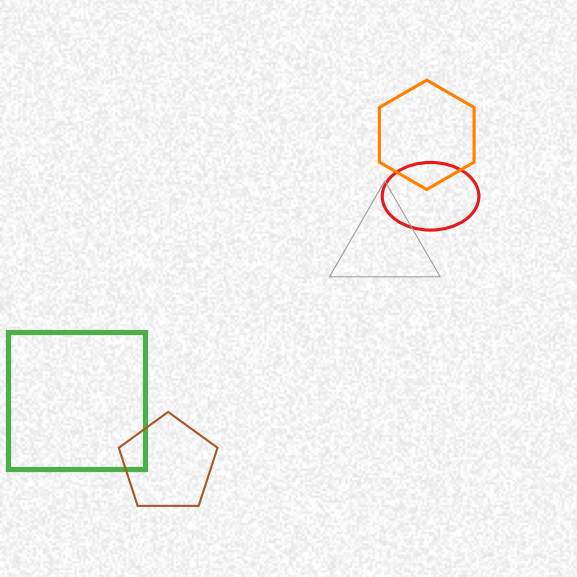[{"shape": "oval", "thickness": 1.5, "radius": 0.42, "center": [0.746, 0.659]}, {"shape": "square", "thickness": 2.5, "radius": 0.59, "center": [0.133, 0.306]}, {"shape": "hexagon", "thickness": 1.5, "radius": 0.47, "center": [0.739, 0.766]}, {"shape": "pentagon", "thickness": 1, "radius": 0.45, "center": [0.291, 0.196]}, {"shape": "triangle", "thickness": 0.5, "radius": 0.55, "center": [0.666, 0.575]}]